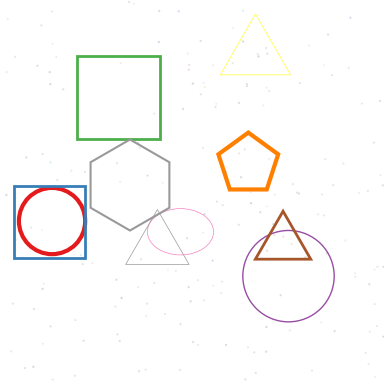[{"shape": "circle", "thickness": 3, "radius": 0.43, "center": [0.135, 0.426]}, {"shape": "square", "thickness": 2, "radius": 0.47, "center": [0.129, 0.423]}, {"shape": "square", "thickness": 2, "radius": 0.54, "center": [0.308, 0.747]}, {"shape": "circle", "thickness": 1, "radius": 0.59, "center": [0.749, 0.283]}, {"shape": "pentagon", "thickness": 3, "radius": 0.41, "center": [0.645, 0.574]}, {"shape": "triangle", "thickness": 0.5, "radius": 0.53, "center": [0.664, 0.858]}, {"shape": "triangle", "thickness": 2, "radius": 0.42, "center": [0.735, 0.368]}, {"shape": "oval", "thickness": 0.5, "radius": 0.43, "center": [0.469, 0.398]}, {"shape": "triangle", "thickness": 0.5, "radius": 0.48, "center": [0.409, 0.361]}, {"shape": "hexagon", "thickness": 1.5, "radius": 0.59, "center": [0.338, 0.519]}]